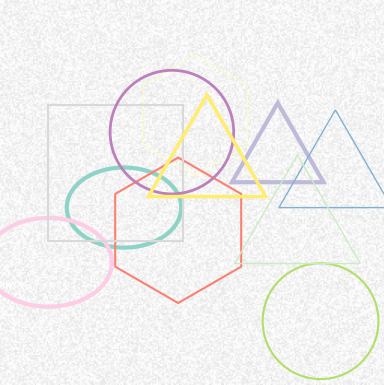[{"shape": "oval", "thickness": 3, "radius": 0.74, "center": [0.322, 0.461]}, {"shape": "hexagon", "thickness": 0.5, "radius": 0.78, "center": [0.507, 0.701]}, {"shape": "triangle", "thickness": 3, "radius": 0.69, "center": [0.721, 0.595]}, {"shape": "hexagon", "thickness": 1.5, "radius": 0.94, "center": [0.463, 0.402]}, {"shape": "triangle", "thickness": 1, "radius": 0.85, "center": [0.871, 0.545]}, {"shape": "circle", "thickness": 1.5, "radius": 0.75, "center": [0.833, 0.166]}, {"shape": "oval", "thickness": 3, "radius": 0.82, "center": [0.126, 0.319]}, {"shape": "square", "thickness": 1.5, "radius": 0.88, "center": [0.301, 0.55]}, {"shape": "circle", "thickness": 2, "radius": 0.8, "center": [0.446, 0.657]}, {"shape": "triangle", "thickness": 1, "radius": 0.94, "center": [0.773, 0.41]}, {"shape": "triangle", "thickness": 2.5, "radius": 0.88, "center": [0.538, 0.577]}]